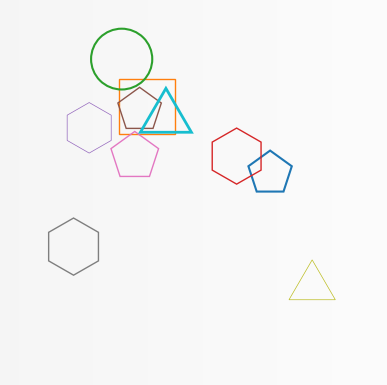[{"shape": "pentagon", "thickness": 1.5, "radius": 0.29, "center": [0.697, 0.55]}, {"shape": "square", "thickness": 1, "radius": 0.36, "center": [0.38, 0.723]}, {"shape": "circle", "thickness": 1.5, "radius": 0.39, "center": [0.314, 0.847]}, {"shape": "hexagon", "thickness": 1, "radius": 0.36, "center": [0.611, 0.595]}, {"shape": "hexagon", "thickness": 0.5, "radius": 0.33, "center": [0.23, 0.668]}, {"shape": "pentagon", "thickness": 1, "radius": 0.29, "center": [0.36, 0.714]}, {"shape": "pentagon", "thickness": 1, "radius": 0.32, "center": [0.348, 0.594]}, {"shape": "hexagon", "thickness": 1, "radius": 0.37, "center": [0.19, 0.359]}, {"shape": "triangle", "thickness": 0.5, "radius": 0.35, "center": [0.806, 0.256]}, {"shape": "triangle", "thickness": 2, "radius": 0.38, "center": [0.428, 0.694]}]